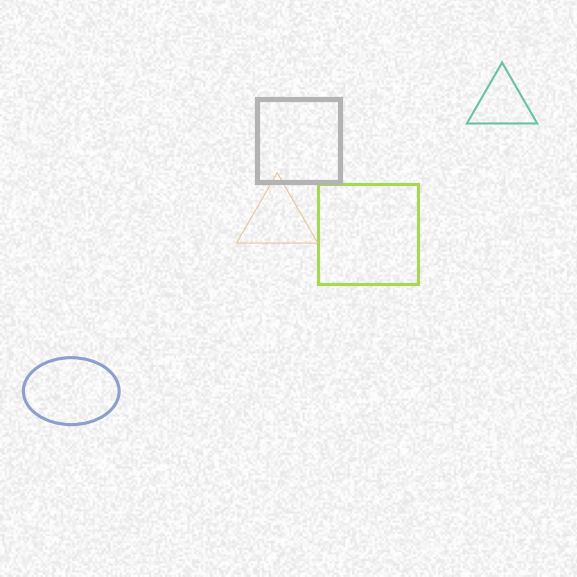[{"shape": "triangle", "thickness": 1, "radius": 0.35, "center": [0.869, 0.821]}, {"shape": "oval", "thickness": 1.5, "radius": 0.41, "center": [0.123, 0.322]}, {"shape": "square", "thickness": 1.5, "radius": 0.43, "center": [0.637, 0.594]}, {"shape": "triangle", "thickness": 0.5, "radius": 0.41, "center": [0.48, 0.619]}, {"shape": "square", "thickness": 2.5, "radius": 0.36, "center": [0.518, 0.756]}]